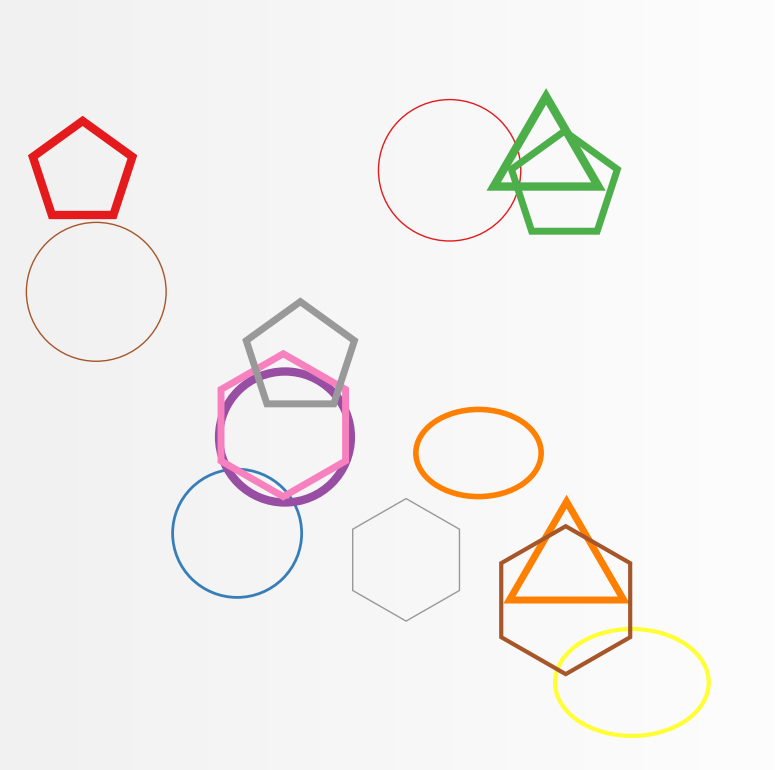[{"shape": "circle", "thickness": 0.5, "radius": 0.46, "center": [0.58, 0.779]}, {"shape": "pentagon", "thickness": 3, "radius": 0.34, "center": [0.107, 0.775]}, {"shape": "circle", "thickness": 1, "radius": 0.42, "center": [0.306, 0.307]}, {"shape": "pentagon", "thickness": 2.5, "radius": 0.36, "center": [0.728, 0.758]}, {"shape": "triangle", "thickness": 3, "radius": 0.39, "center": [0.705, 0.797]}, {"shape": "circle", "thickness": 3, "radius": 0.43, "center": [0.368, 0.432]}, {"shape": "oval", "thickness": 2, "radius": 0.4, "center": [0.617, 0.412]}, {"shape": "triangle", "thickness": 2.5, "radius": 0.43, "center": [0.731, 0.263]}, {"shape": "oval", "thickness": 1.5, "radius": 0.5, "center": [0.815, 0.114]}, {"shape": "circle", "thickness": 0.5, "radius": 0.45, "center": [0.124, 0.621]}, {"shape": "hexagon", "thickness": 1.5, "radius": 0.48, "center": [0.73, 0.221]}, {"shape": "hexagon", "thickness": 2.5, "radius": 0.46, "center": [0.366, 0.448]}, {"shape": "hexagon", "thickness": 0.5, "radius": 0.4, "center": [0.524, 0.273]}, {"shape": "pentagon", "thickness": 2.5, "radius": 0.37, "center": [0.388, 0.535]}]